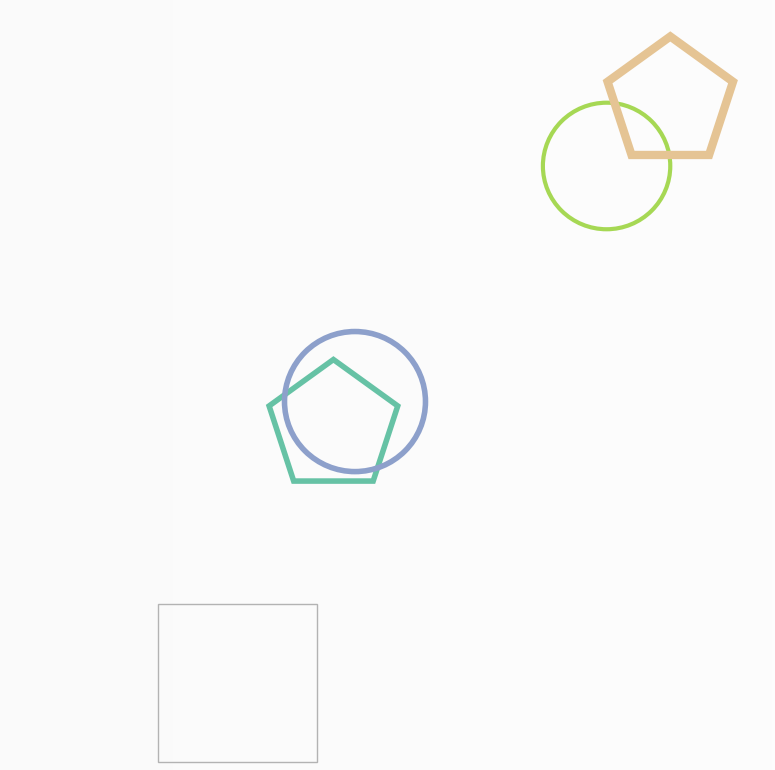[{"shape": "pentagon", "thickness": 2, "radius": 0.44, "center": [0.43, 0.446]}, {"shape": "circle", "thickness": 2, "radius": 0.45, "center": [0.458, 0.478]}, {"shape": "circle", "thickness": 1.5, "radius": 0.41, "center": [0.783, 0.784]}, {"shape": "pentagon", "thickness": 3, "radius": 0.43, "center": [0.865, 0.868]}, {"shape": "square", "thickness": 0.5, "radius": 0.51, "center": [0.306, 0.113]}]